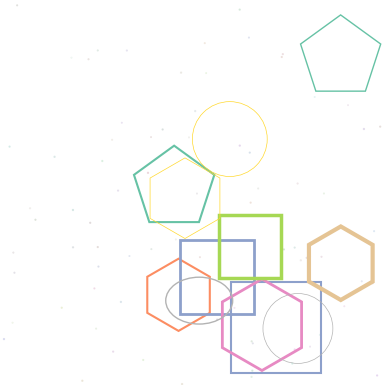[{"shape": "pentagon", "thickness": 1, "radius": 0.55, "center": [0.885, 0.852]}, {"shape": "pentagon", "thickness": 1.5, "radius": 0.55, "center": [0.452, 0.512]}, {"shape": "hexagon", "thickness": 1.5, "radius": 0.47, "center": [0.464, 0.234]}, {"shape": "square", "thickness": 1.5, "radius": 0.59, "center": [0.717, 0.15]}, {"shape": "square", "thickness": 2, "radius": 0.48, "center": [0.563, 0.281]}, {"shape": "hexagon", "thickness": 2, "radius": 0.59, "center": [0.68, 0.156]}, {"shape": "square", "thickness": 2.5, "radius": 0.41, "center": [0.65, 0.359]}, {"shape": "hexagon", "thickness": 0.5, "radius": 0.52, "center": [0.48, 0.485]}, {"shape": "circle", "thickness": 0.5, "radius": 0.49, "center": [0.597, 0.639]}, {"shape": "hexagon", "thickness": 3, "radius": 0.48, "center": [0.885, 0.316]}, {"shape": "oval", "thickness": 1, "radius": 0.43, "center": [0.517, 0.219]}, {"shape": "circle", "thickness": 0.5, "radius": 0.45, "center": [0.774, 0.147]}]